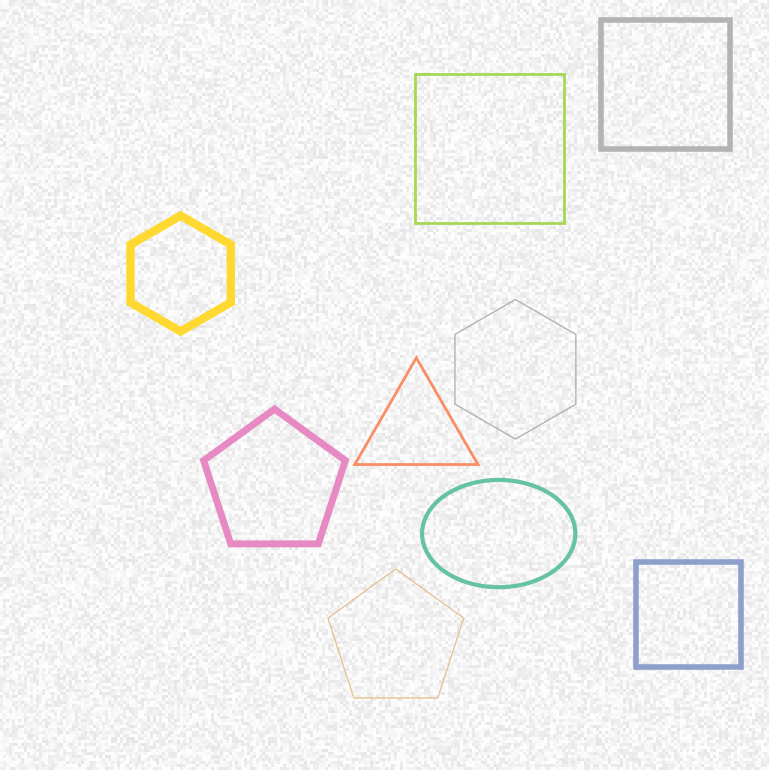[{"shape": "oval", "thickness": 1.5, "radius": 0.5, "center": [0.648, 0.307]}, {"shape": "triangle", "thickness": 1, "radius": 0.46, "center": [0.541, 0.443]}, {"shape": "square", "thickness": 2, "radius": 0.34, "center": [0.894, 0.202]}, {"shape": "pentagon", "thickness": 2.5, "radius": 0.48, "center": [0.357, 0.372]}, {"shape": "square", "thickness": 1, "radius": 0.48, "center": [0.636, 0.807]}, {"shape": "hexagon", "thickness": 3, "radius": 0.38, "center": [0.235, 0.645]}, {"shape": "pentagon", "thickness": 0.5, "radius": 0.46, "center": [0.514, 0.169]}, {"shape": "hexagon", "thickness": 0.5, "radius": 0.45, "center": [0.669, 0.52]}, {"shape": "square", "thickness": 2, "radius": 0.42, "center": [0.864, 0.891]}]